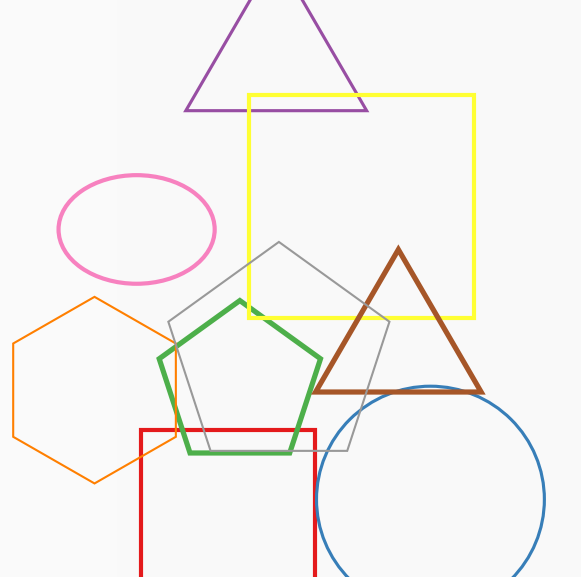[{"shape": "square", "thickness": 2, "radius": 0.75, "center": [0.393, 0.105]}, {"shape": "circle", "thickness": 1.5, "radius": 0.98, "center": [0.741, 0.134]}, {"shape": "pentagon", "thickness": 2.5, "radius": 0.73, "center": [0.413, 0.333]}, {"shape": "triangle", "thickness": 1.5, "radius": 0.9, "center": [0.475, 0.897]}, {"shape": "hexagon", "thickness": 1, "radius": 0.81, "center": [0.163, 0.324]}, {"shape": "square", "thickness": 2, "radius": 0.96, "center": [0.622, 0.641]}, {"shape": "triangle", "thickness": 2.5, "radius": 0.82, "center": [0.685, 0.403]}, {"shape": "oval", "thickness": 2, "radius": 0.67, "center": [0.235, 0.602]}, {"shape": "pentagon", "thickness": 1, "radius": 1.0, "center": [0.48, 0.38]}]